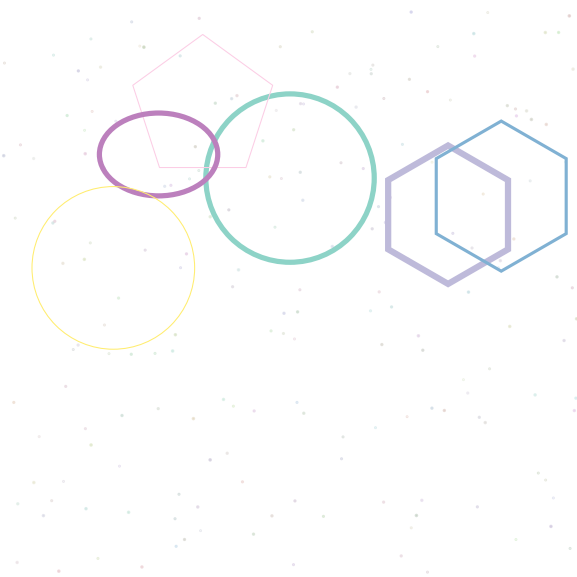[{"shape": "circle", "thickness": 2.5, "radius": 0.73, "center": [0.502, 0.691]}, {"shape": "hexagon", "thickness": 3, "radius": 0.6, "center": [0.776, 0.627]}, {"shape": "hexagon", "thickness": 1.5, "radius": 0.65, "center": [0.868, 0.66]}, {"shape": "pentagon", "thickness": 0.5, "radius": 0.64, "center": [0.351, 0.812]}, {"shape": "oval", "thickness": 2.5, "radius": 0.51, "center": [0.275, 0.732]}, {"shape": "circle", "thickness": 0.5, "radius": 0.7, "center": [0.196, 0.535]}]